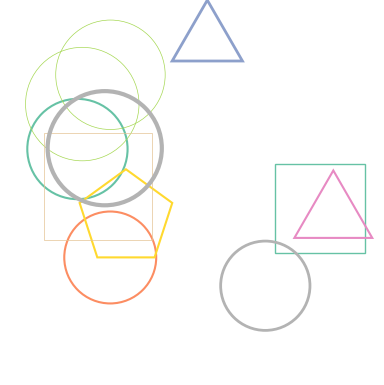[{"shape": "circle", "thickness": 1.5, "radius": 0.65, "center": [0.201, 0.613]}, {"shape": "square", "thickness": 1, "radius": 0.58, "center": [0.831, 0.458]}, {"shape": "circle", "thickness": 1.5, "radius": 0.6, "center": [0.286, 0.331]}, {"shape": "triangle", "thickness": 2, "radius": 0.53, "center": [0.538, 0.894]}, {"shape": "triangle", "thickness": 1.5, "radius": 0.58, "center": [0.866, 0.44]}, {"shape": "circle", "thickness": 0.5, "radius": 0.74, "center": [0.214, 0.73]}, {"shape": "circle", "thickness": 0.5, "radius": 0.71, "center": [0.287, 0.806]}, {"shape": "pentagon", "thickness": 1.5, "radius": 0.63, "center": [0.327, 0.434]}, {"shape": "square", "thickness": 0.5, "radius": 0.7, "center": [0.255, 0.516]}, {"shape": "circle", "thickness": 2, "radius": 0.58, "center": [0.689, 0.258]}, {"shape": "circle", "thickness": 3, "radius": 0.74, "center": [0.272, 0.615]}]